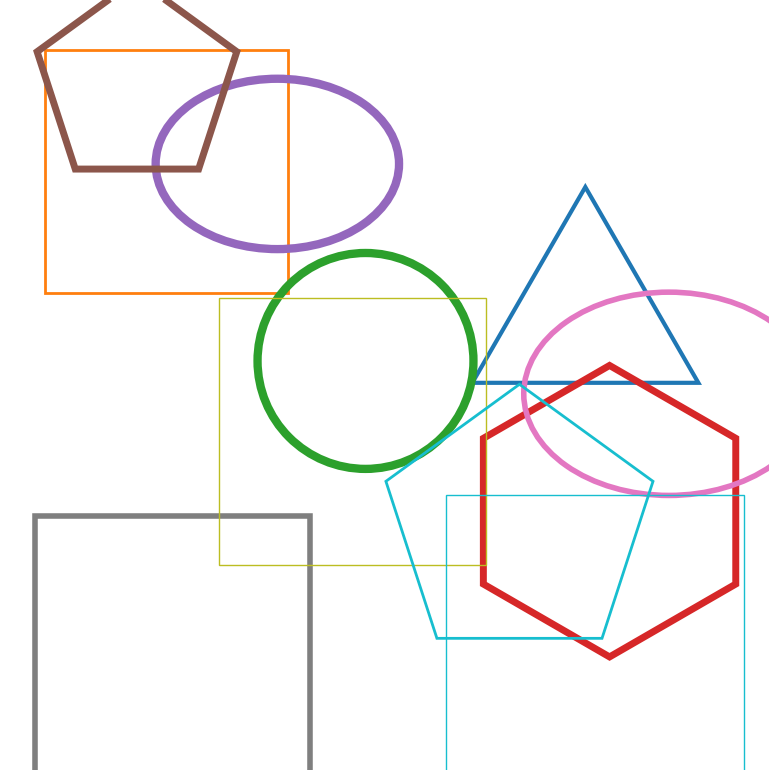[{"shape": "triangle", "thickness": 1.5, "radius": 0.85, "center": [0.76, 0.588]}, {"shape": "square", "thickness": 1, "radius": 0.79, "center": [0.216, 0.777]}, {"shape": "circle", "thickness": 3, "radius": 0.7, "center": [0.475, 0.531]}, {"shape": "hexagon", "thickness": 2.5, "radius": 0.95, "center": [0.792, 0.336]}, {"shape": "oval", "thickness": 3, "radius": 0.79, "center": [0.36, 0.787]}, {"shape": "pentagon", "thickness": 2.5, "radius": 0.68, "center": [0.178, 0.891]}, {"shape": "oval", "thickness": 2, "radius": 0.94, "center": [0.869, 0.489]}, {"shape": "square", "thickness": 2, "radius": 0.89, "center": [0.224, 0.151]}, {"shape": "square", "thickness": 0.5, "radius": 0.87, "center": [0.457, 0.439]}, {"shape": "square", "thickness": 0.5, "radius": 0.97, "center": [0.773, 0.164]}, {"shape": "pentagon", "thickness": 1, "radius": 0.91, "center": [0.675, 0.319]}]